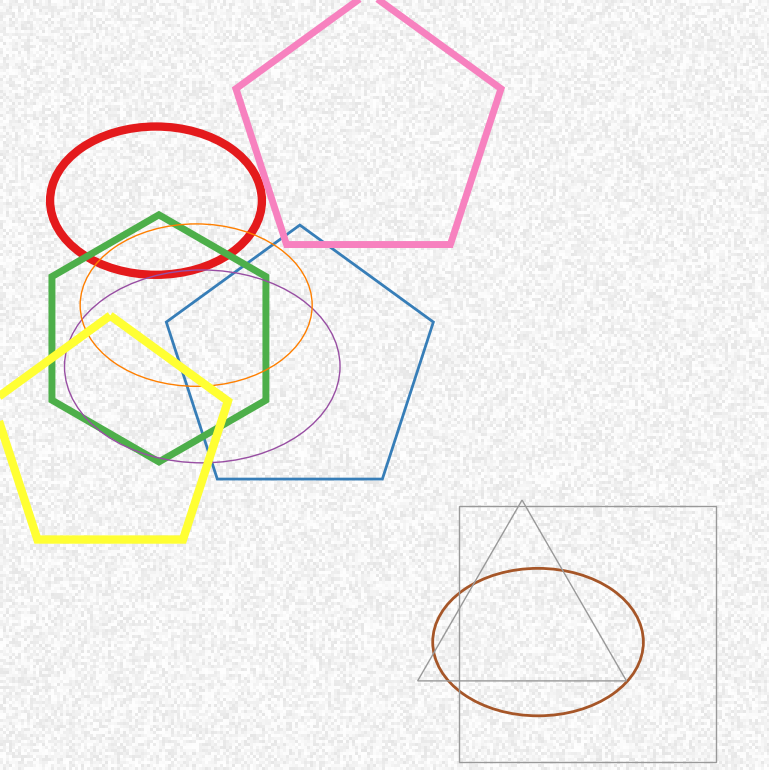[{"shape": "oval", "thickness": 3, "radius": 0.69, "center": [0.203, 0.739]}, {"shape": "pentagon", "thickness": 1, "radius": 0.91, "center": [0.389, 0.525]}, {"shape": "hexagon", "thickness": 2.5, "radius": 0.8, "center": [0.206, 0.561]}, {"shape": "oval", "thickness": 0.5, "radius": 0.89, "center": [0.263, 0.524]}, {"shape": "oval", "thickness": 0.5, "radius": 0.75, "center": [0.255, 0.604]}, {"shape": "pentagon", "thickness": 3, "radius": 0.8, "center": [0.143, 0.429]}, {"shape": "oval", "thickness": 1, "radius": 0.68, "center": [0.699, 0.166]}, {"shape": "pentagon", "thickness": 2.5, "radius": 0.9, "center": [0.479, 0.829]}, {"shape": "square", "thickness": 0.5, "radius": 0.83, "center": [0.763, 0.177]}, {"shape": "triangle", "thickness": 0.5, "radius": 0.78, "center": [0.678, 0.194]}]